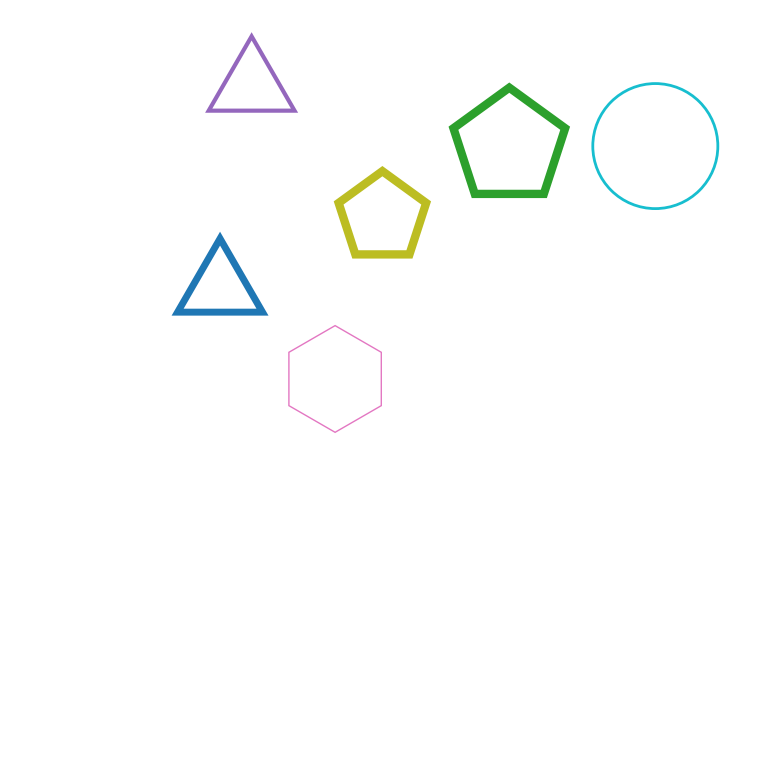[{"shape": "triangle", "thickness": 2.5, "radius": 0.32, "center": [0.286, 0.626]}, {"shape": "pentagon", "thickness": 3, "radius": 0.38, "center": [0.661, 0.81]}, {"shape": "triangle", "thickness": 1.5, "radius": 0.32, "center": [0.327, 0.888]}, {"shape": "hexagon", "thickness": 0.5, "radius": 0.35, "center": [0.435, 0.508]}, {"shape": "pentagon", "thickness": 3, "radius": 0.3, "center": [0.497, 0.718]}, {"shape": "circle", "thickness": 1, "radius": 0.41, "center": [0.851, 0.81]}]